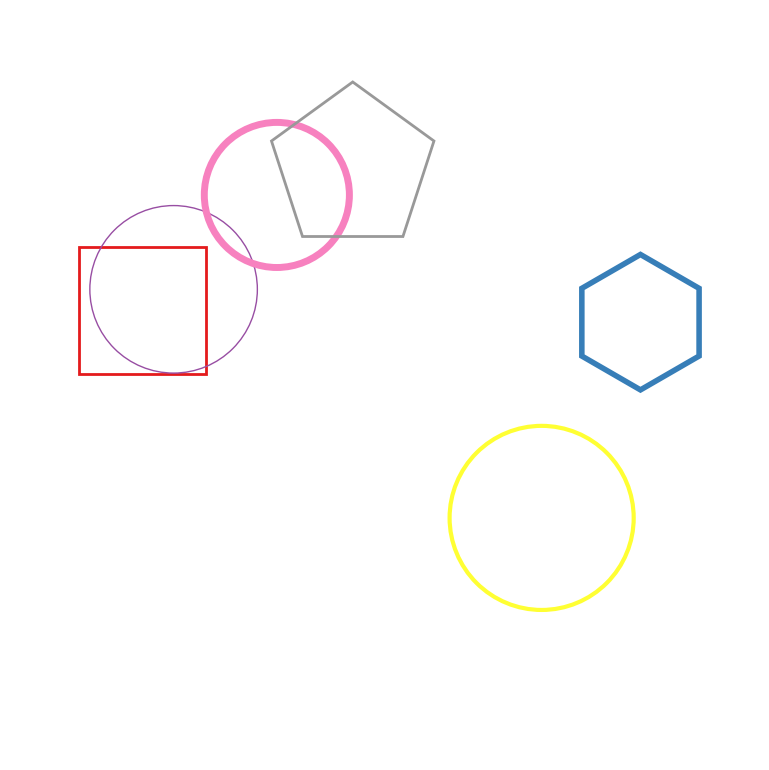[{"shape": "square", "thickness": 1, "radius": 0.41, "center": [0.185, 0.597]}, {"shape": "hexagon", "thickness": 2, "radius": 0.44, "center": [0.832, 0.582]}, {"shape": "circle", "thickness": 0.5, "radius": 0.54, "center": [0.225, 0.624]}, {"shape": "circle", "thickness": 1.5, "radius": 0.6, "center": [0.703, 0.327]}, {"shape": "circle", "thickness": 2.5, "radius": 0.47, "center": [0.36, 0.747]}, {"shape": "pentagon", "thickness": 1, "radius": 0.55, "center": [0.458, 0.783]}]